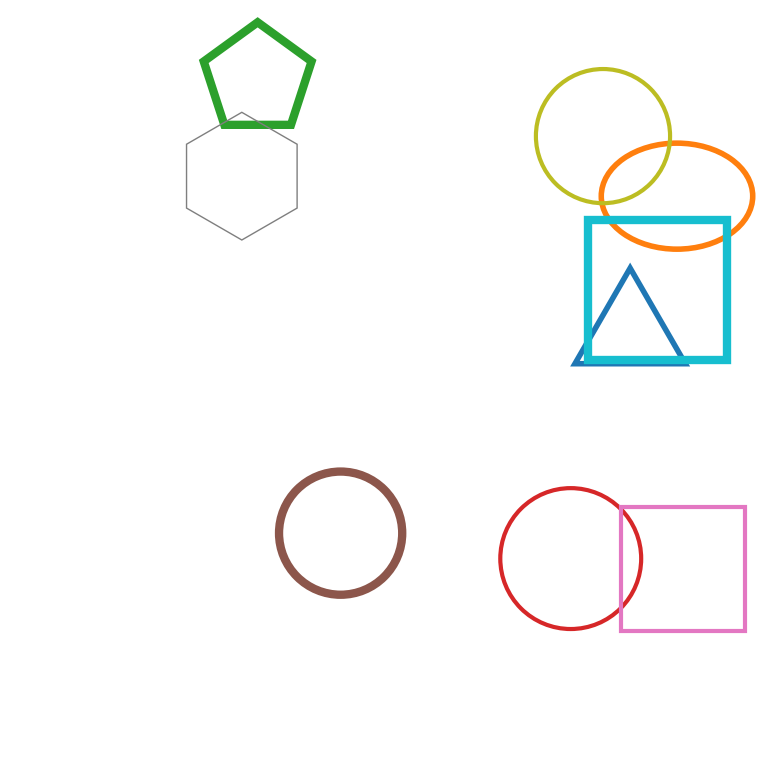[{"shape": "triangle", "thickness": 2, "radius": 0.41, "center": [0.818, 0.569]}, {"shape": "oval", "thickness": 2, "radius": 0.49, "center": [0.879, 0.745]}, {"shape": "pentagon", "thickness": 3, "radius": 0.37, "center": [0.335, 0.897]}, {"shape": "circle", "thickness": 1.5, "radius": 0.46, "center": [0.741, 0.275]}, {"shape": "circle", "thickness": 3, "radius": 0.4, "center": [0.442, 0.308]}, {"shape": "square", "thickness": 1.5, "radius": 0.4, "center": [0.887, 0.261]}, {"shape": "hexagon", "thickness": 0.5, "radius": 0.41, "center": [0.314, 0.771]}, {"shape": "circle", "thickness": 1.5, "radius": 0.44, "center": [0.783, 0.823]}, {"shape": "square", "thickness": 3, "radius": 0.45, "center": [0.854, 0.624]}]